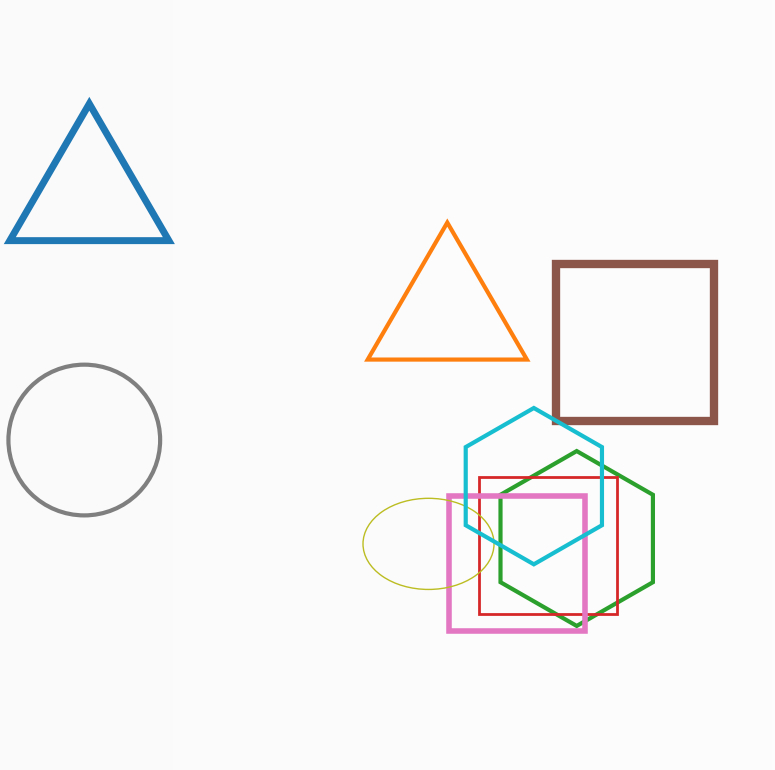[{"shape": "triangle", "thickness": 2.5, "radius": 0.59, "center": [0.115, 0.747]}, {"shape": "triangle", "thickness": 1.5, "radius": 0.59, "center": [0.577, 0.592]}, {"shape": "hexagon", "thickness": 1.5, "radius": 0.57, "center": [0.744, 0.301]}, {"shape": "square", "thickness": 1, "radius": 0.44, "center": [0.707, 0.291]}, {"shape": "square", "thickness": 3, "radius": 0.51, "center": [0.819, 0.556]}, {"shape": "square", "thickness": 2, "radius": 0.44, "center": [0.667, 0.268]}, {"shape": "circle", "thickness": 1.5, "radius": 0.49, "center": [0.109, 0.429]}, {"shape": "oval", "thickness": 0.5, "radius": 0.42, "center": [0.553, 0.294]}, {"shape": "hexagon", "thickness": 1.5, "radius": 0.51, "center": [0.689, 0.369]}]